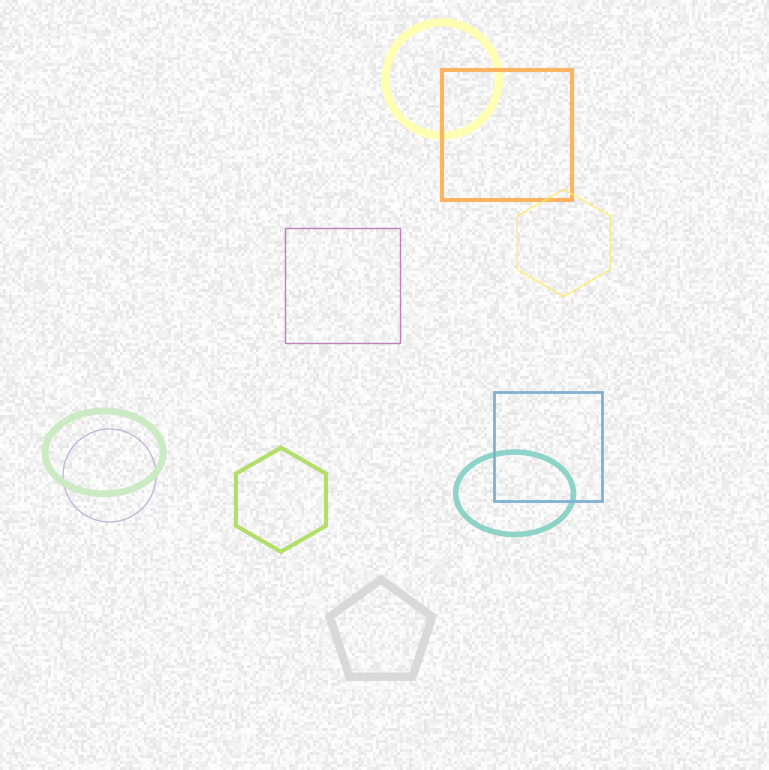[{"shape": "oval", "thickness": 2, "radius": 0.38, "center": [0.668, 0.359]}, {"shape": "circle", "thickness": 3, "radius": 0.37, "center": [0.574, 0.897]}, {"shape": "circle", "thickness": 0.5, "radius": 0.3, "center": [0.142, 0.382]}, {"shape": "square", "thickness": 1, "radius": 0.35, "center": [0.712, 0.42]}, {"shape": "square", "thickness": 1.5, "radius": 0.42, "center": [0.659, 0.825]}, {"shape": "hexagon", "thickness": 1.5, "radius": 0.34, "center": [0.365, 0.351]}, {"shape": "pentagon", "thickness": 3, "radius": 0.35, "center": [0.495, 0.178]}, {"shape": "square", "thickness": 0.5, "radius": 0.37, "center": [0.445, 0.629]}, {"shape": "oval", "thickness": 2.5, "radius": 0.38, "center": [0.135, 0.412]}, {"shape": "hexagon", "thickness": 0.5, "radius": 0.35, "center": [0.732, 0.685]}]